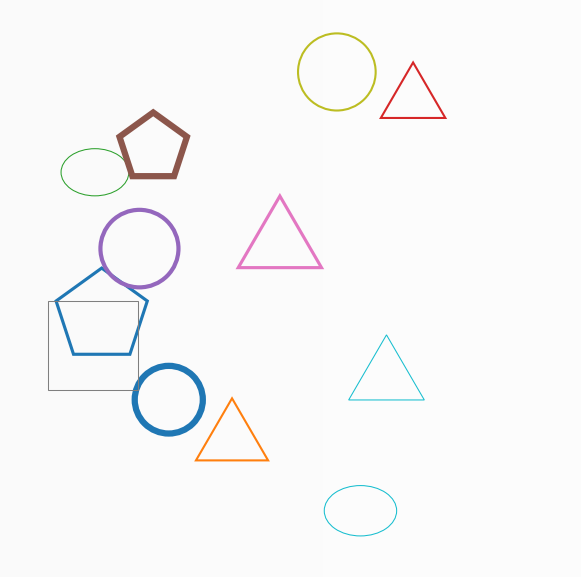[{"shape": "circle", "thickness": 3, "radius": 0.29, "center": [0.29, 0.307]}, {"shape": "pentagon", "thickness": 1.5, "radius": 0.41, "center": [0.175, 0.452]}, {"shape": "triangle", "thickness": 1, "radius": 0.36, "center": [0.399, 0.238]}, {"shape": "oval", "thickness": 0.5, "radius": 0.29, "center": [0.163, 0.701]}, {"shape": "triangle", "thickness": 1, "radius": 0.32, "center": [0.711, 0.827]}, {"shape": "circle", "thickness": 2, "radius": 0.34, "center": [0.24, 0.569]}, {"shape": "pentagon", "thickness": 3, "radius": 0.3, "center": [0.264, 0.743]}, {"shape": "triangle", "thickness": 1.5, "radius": 0.41, "center": [0.482, 0.577]}, {"shape": "square", "thickness": 0.5, "radius": 0.39, "center": [0.161, 0.401]}, {"shape": "circle", "thickness": 1, "radius": 0.33, "center": [0.58, 0.875]}, {"shape": "triangle", "thickness": 0.5, "radius": 0.38, "center": [0.665, 0.344]}, {"shape": "oval", "thickness": 0.5, "radius": 0.31, "center": [0.62, 0.115]}]